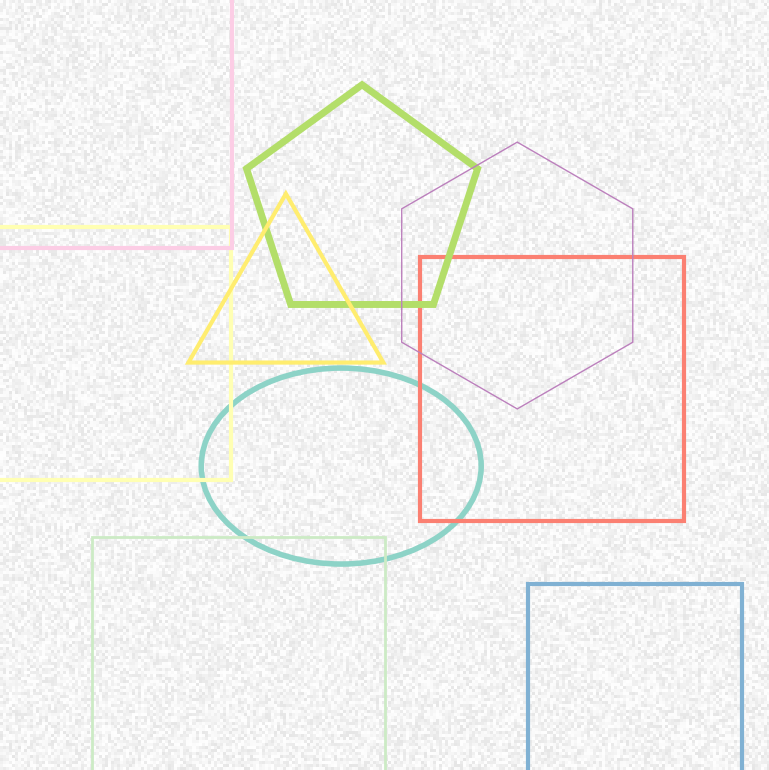[{"shape": "oval", "thickness": 2, "radius": 0.91, "center": [0.443, 0.395]}, {"shape": "square", "thickness": 1.5, "radius": 0.82, "center": [0.135, 0.541]}, {"shape": "square", "thickness": 1.5, "radius": 0.86, "center": [0.717, 0.495]}, {"shape": "square", "thickness": 1.5, "radius": 0.7, "center": [0.825, 0.103]}, {"shape": "pentagon", "thickness": 2.5, "radius": 0.79, "center": [0.47, 0.732]}, {"shape": "square", "thickness": 1.5, "radius": 0.89, "center": [0.123, 0.856]}, {"shape": "hexagon", "thickness": 0.5, "radius": 0.87, "center": [0.672, 0.642]}, {"shape": "square", "thickness": 1, "radius": 0.95, "center": [0.31, 0.113]}, {"shape": "triangle", "thickness": 1.5, "radius": 0.73, "center": [0.371, 0.602]}]